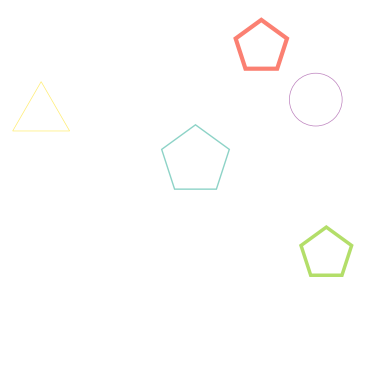[{"shape": "pentagon", "thickness": 1, "radius": 0.46, "center": [0.508, 0.583]}, {"shape": "pentagon", "thickness": 3, "radius": 0.35, "center": [0.679, 0.878]}, {"shape": "pentagon", "thickness": 2.5, "radius": 0.35, "center": [0.848, 0.341]}, {"shape": "circle", "thickness": 0.5, "radius": 0.34, "center": [0.82, 0.741]}, {"shape": "triangle", "thickness": 0.5, "radius": 0.43, "center": [0.107, 0.703]}]